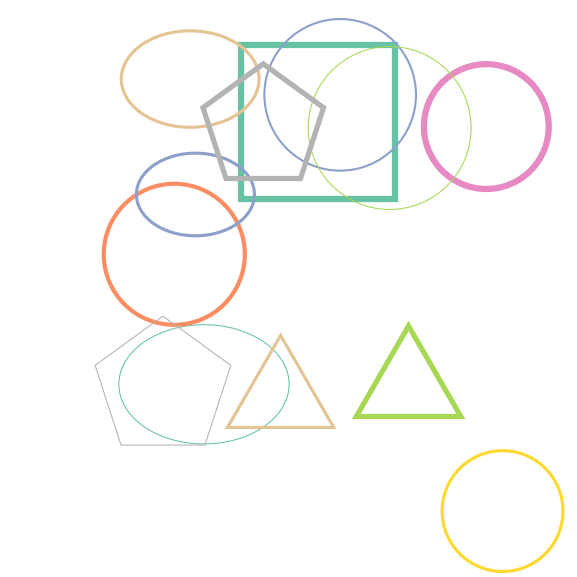[{"shape": "square", "thickness": 3, "radius": 0.67, "center": [0.55, 0.788]}, {"shape": "oval", "thickness": 0.5, "radius": 0.74, "center": [0.353, 0.334]}, {"shape": "circle", "thickness": 2, "radius": 0.61, "center": [0.302, 0.559]}, {"shape": "circle", "thickness": 1, "radius": 0.66, "center": [0.589, 0.835]}, {"shape": "oval", "thickness": 1.5, "radius": 0.51, "center": [0.338, 0.662]}, {"shape": "circle", "thickness": 3, "radius": 0.54, "center": [0.842, 0.78]}, {"shape": "circle", "thickness": 0.5, "radius": 0.71, "center": [0.675, 0.777]}, {"shape": "triangle", "thickness": 2.5, "radius": 0.52, "center": [0.707, 0.33]}, {"shape": "circle", "thickness": 1.5, "radius": 0.52, "center": [0.87, 0.114]}, {"shape": "oval", "thickness": 1.5, "radius": 0.6, "center": [0.329, 0.862]}, {"shape": "triangle", "thickness": 1.5, "radius": 0.53, "center": [0.486, 0.312]}, {"shape": "pentagon", "thickness": 2.5, "radius": 0.55, "center": [0.456, 0.779]}, {"shape": "pentagon", "thickness": 0.5, "radius": 0.62, "center": [0.282, 0.328]}]